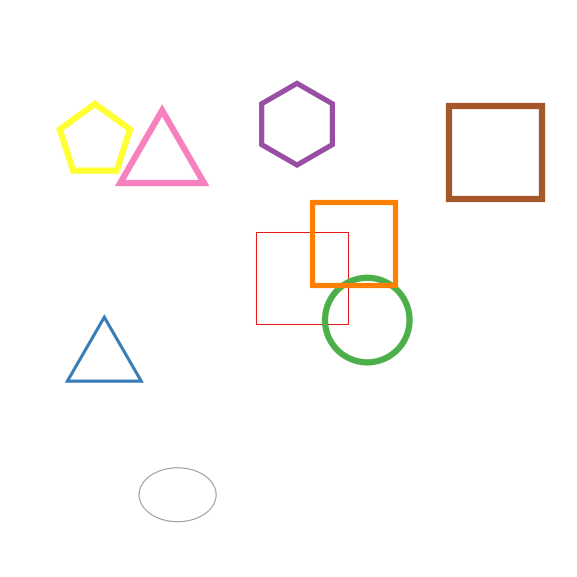[{"shape": "square", "thickness": 0.5, "radius": 0.4, "center": [0.523, 0.517]}, {"shape": "triangle", "thickness": 1.5, "radius": 0.37, "center": [0.181, 0.376]}, {"shape": "circle", "thickness": 3, "radius": 0.37, "center": [0.636, 0.445]}, {"shape": "hexagon", "thickness": 2.5, "radius": 0.35, "center": [0.514, 0.784]}, {"shape": "square", "thickness": 2.5, "radius": 0.36, "center": [0.612, 0.577]}, {"shape": "pentagon", "thickness": 3, "radius": 0.32, "center": [0.164, 0.755]}, {"shape": "square", "thickness": 3, "radius": 0.4, "center": [0.858, 0.734]}, {"shape": "triangle", "thickness": 3, "radius": 0.42, "center": [0.281, 0.724]}, {"shape": "oval", "thickness": 0.5, "radius": 0.33, "center": [0.308, 0.142]}]